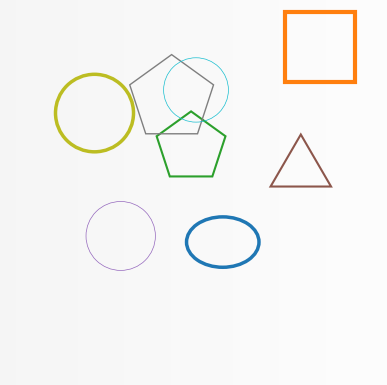[{"shape": "oval", "thickness": 2.5, "radius": 0.47, "center": [0.575, 0.371]}, {"shape": "square", "thickness": 3, "radius": 0.45, "center": [0.825, 0.878]}, {"shape": "pentagon", "thickness": 1.5, "radius": 0.47, "center": [0.493, 0.617]}, {"shape": "circle", "thickness": 0.5, "radius": 0.45, "center": [0.311, 0.387]}, {"shape": "triangle", "thickness": 1.5, "radius": 0.45, "center": [0.776, 0.561]}, {"shape": "pentagon", "thickness": 1, "radius": 0.57, "center": [0.443, 0.744]}, {"shape": "circle", "thickness": 2.5, "radius": 0.5, "center": [0.244, 0.706]}, {"shape": "circle", "thickness": 0.5, "radius": 0.42, "center": [0.506, 0.766]}]